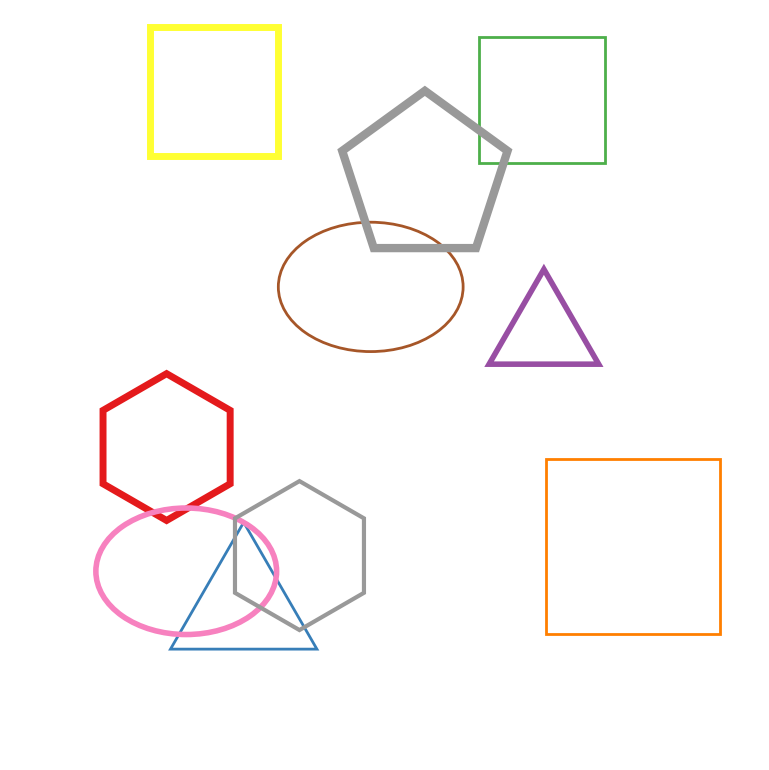[{"shape": "hexagon", "thickness": 2.5, "radius": 0.48, "center": [0.216, 0.419]}, {"shape": "triangle", "thickness": 1, "radius": 0.55, "center": [0.316, 0.212]}, {"shape": "square", "thickness": 1, "radius": 0.41, "center": [0.704, 0.871]}, {"shape": "triangle", "thickness": 2, "radius": 0.41, "center": [0.706, 0.568]}, {"shape": "square", "thickness": 1, "radius": 0.57, "center": [0.822, 0.29]}, {"shape": "square", "thickness": 2.5, "radius": 0.42, "center": [0.278, 0.881]}, {"shape": "oval", "thickness": 1, "radius": 0.6, "center": [0.481, 0.627]}, {"shape": "oval", "thickness": 2, "radius": 0.59, "center": [0.242, 0.258]}, {"shape": "hexagon", "thickness": 1.5, "radius": 0.48, "center": [0.389, 0.278]}, {"shape": "pentagon", "thickness": 3, "radius": 0.56, "center": [0.552, 0.769]}]